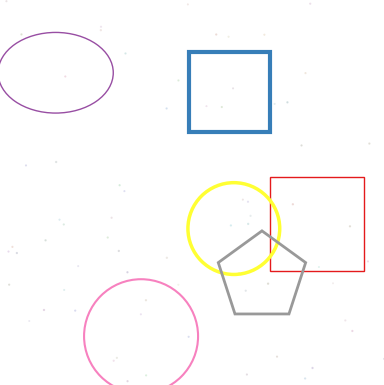[{"shape": "square", "thickness": 1, "radius": 0.61, "center": [0.823, 0.417]}, {"shape": "square", "thickness": 3, "radius": 0.52, "center": [0.595, 0.761]}, {"shape": "oval", "thickness": 1, "radius": 0.75, "center": [0.145, 0.811]}, {"shape": "circle", "thickness": 2.5, "radius": 0.6, "center": [0.607, 0.406]}, {"shape": "circle", "thickness": 1.5, "radius": 0.74, "center": [0.366, 0.127]}, {"shape": "pentagon", "thickness": 2, "radius": 0.6, "center": [0.68, 0.281]}]